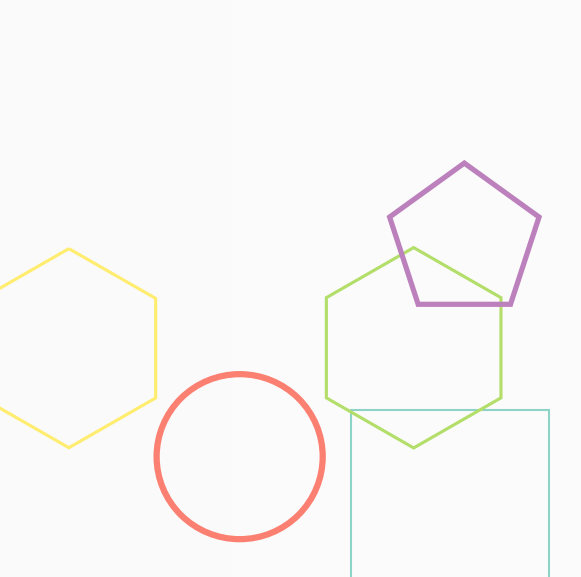[{"shape": "square", "thickness": 1, "radius": 0.85, "center": [0.775, 0.118]}, {"shape": "circle", "thickness": 3, "radius": 0.71, "center": [0.412, 0.208]}, {"shape": "hexagon", "thickness": 1.5, "radius": 0.87, "center": [0.712, 0.397]}, {"shape": "pentagon", "thickness": 2.5, "radius": 0.68, "center": [0.799, 0.582]}, {"shape": "hexagon", "thickness": 1.5, "radius": 0.86, "center": [0.119, 0.396]}]